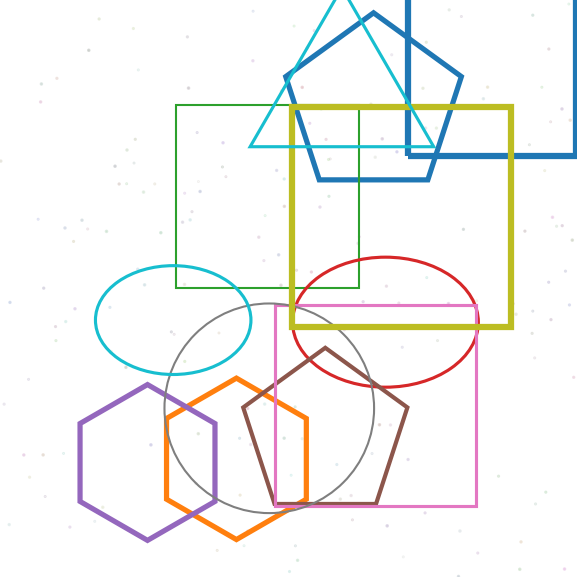[{"shape": "pentagon", "thickness": 2.5, "radius": 0.8, "center": [0.647, 0.817]}, {"shape": "square", "thickness": 3, "radius": 0.73, "center": [0.852, 0.874]}, {"shape": "hexagon", "thickness": 2.5, "radius": 0.7, "center": [0.409, 0.205]}, {"shape": "square", "thickness": 1, "radius": 0.79, "center": [0.463, 0.659]}, {"shape": "oval", "thickness": 1.5, "radius": 0.8, "center": [0.668, 0.441]}, {"shape": "hexagon", "thickness": 2.5, "radius": 0.67, "center": [0.255, 0.198]}, {"shape": "pentagon", "thickness": 2, "radius": 0.75, "center": [0.563, 0.247]}, {"shape": "square", "thickness": 1.5, "radius": 0.87, "center": [0.65, 0.297]}, {"shape": "circle", "thickness": 1, "radius": 0.91, "center": [0.466, 0.292]}, {"shape": "square", "thickness": 3, "radius": 0.95, "center": [0.695, 0.623]}, {"shape": "triangle", "thickness": 1.5, "radius": 0.92, "center": [0.592, 0.837]}, {"shape": "oval", "thickness": 1.5, "radius": 0.67, "center": [0.3, 0.445]}]